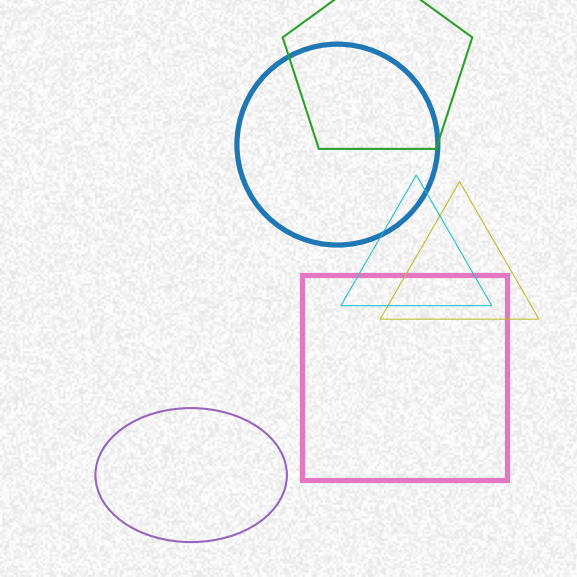[{"shape": "circle", "thickness": 2.5, "radius": 0.87, "center": [0.584, 0.749]}, {"shape": "pentagon", "thickness": 1, "radius": 0.86, "center": [0.654, 0.881]}, {"shape": "oval", "thickness": 1, "radius": 0.83, "center": [0.331, 0.176]}, {"shape": "square", "thickness": 2.5, "radius": 0.89, "center": [0.7, 0.346]}, {"shape": "triangle", "thickness": 0.5, "radius": 0.79, "center": [0.796, 0.526]}, {"shape": "triangle", "thickness": 0.5, "radius": 0.75, "center": [0.721, 0.545]}]